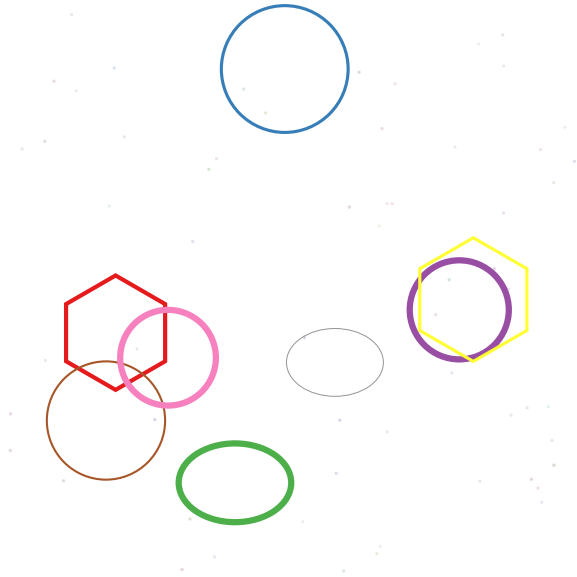[{"shape": "hexagon", "thickness": 2, "radius": 0.5, "center": [0.2, 0.423]}, {"shape": "circle", "thickness": 1.5, "radius": 0.55, "center": [0.493, 0.88]}, {"shape": "oval", "thickness": 3, "radius": 0.49, "center": [0.407, 0.163]}, {"shape": "circle", "thickness": 3, "radius": 0.43, "center": [0.795, 0.463]}, {"shape": "hexagon", "thickness": 1.5, "radius": 0.54, "center": [0.82, 0.48]}, {"shape": "circle", "thickness": 1, "radius": 0.51, "center": [0.184, 0.271]}, {"shape": "circle", "thickness": 3, "radius": 0.41, "center": [0.291, 0.38]}, {"shape": "oval", "thickness": 0.5, "radius": 0.42, "center": [0.58, 0.372]}]